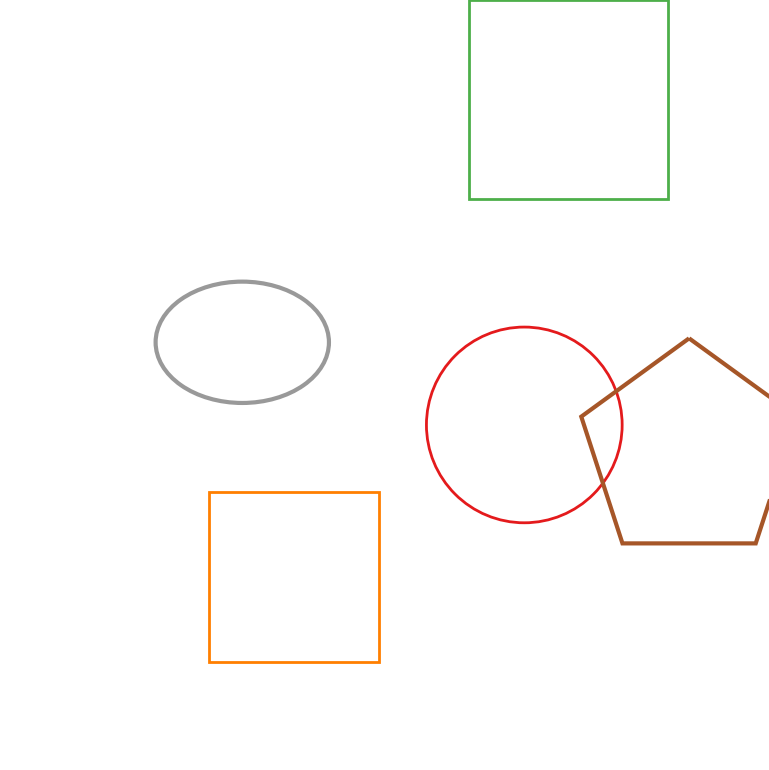[{"shape": "circle", "thickness": 1, "radius": 0.64, "center": [0.681, 0.448]}, {"shape": "square", "thickness": 1, "radius": 0.65, "center": [0.738, 0.871]}, {"shape": "square", "thickness": 1, "radius": 0.55, "center": [0.382, 0.25]}, {"shape": "pentagon", "thickness": 1.5, "radius": 0.74, "center": [0.895, 0.413]}, {"shape": "oval", "thickness": 1.5, "radius": 0.56, "center": [0.315, 0.555]}]